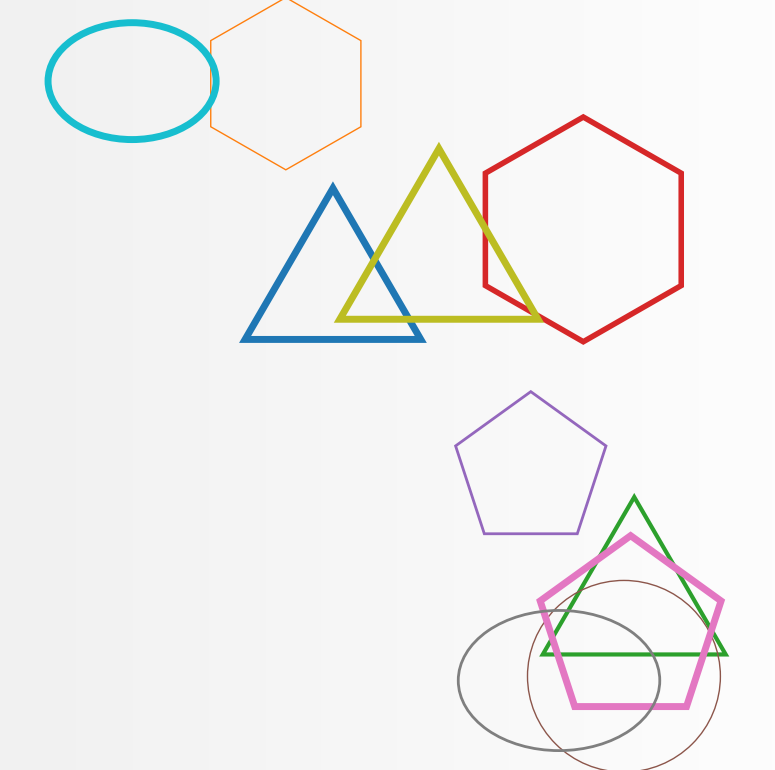[{"shape": "triangle", "thickness": 2.5, "radius": 0.65, "center": [0.43, 0.625]}, {"shape": "hexagon", "thickness": 0.5, "radius": 0.56, "center": [0.369, 0.891]}, {"shape": "triangle", "thickness": 1.5, "radius": 0.68, "center": [0.818, 0.218]}, {"shape": "hexagon", "thickness": 2, "radius": 0.73, "center": [0.753, 0.702]}, {"shape": "pentagon", "thickness": 1, "radius": 0.51, "center": [0.685, 0.389]}, {"shape": "circle", "thickness": 0.5, "radius": 0.62, "center": [0.805, 0.122]}, {"shape": "pentagon", "thickness": 2.5, "radius": 0.61, "center": [0.814, 0.182]}, {"shape": "oval", "thickness": 1, "radius": 0.65, "center": [0.721, 0.116]}, {"shape": "triangle", "thickness": 2.5, "radius": 0.74, "center": [0.566, 0.659]}, {"shape": "oval", "thickness": 2.5, "radius": 0.54, "center": [0.17, 0.895]}]